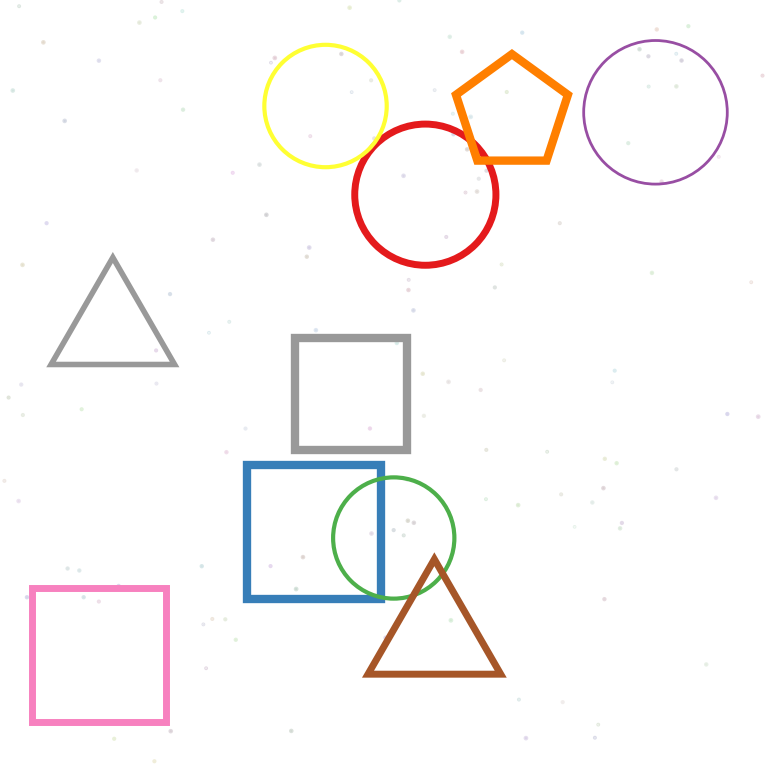[{"shape": "circle", "thickness": 2.5, "radius": 0.46, "center": [0.552, 0.747]}, {"shape": "square", "thickness": 3, "radius": 0.44, "center": [0.408, 0.309]}, {"shape": "circle", "thickness": 1.5, "radius": 0.39, "center": [0.511, 0.301]}, {"shape": "circle", "thickness": 1, "radius": 0.47, "center": [0.851, 0.854]}, {"shape": "pentagon", "thickness": 3, "radius": 0.38, "center": [0.665, 0.853]}, {"shape": "circle", "thickness": 1.5, "radius": 0.4, "center": [0.423, 0.862]}, {"shape": "triangle", "thickness": 2.5, "radius": 0.5, "center": [0.564, 0.174]}, {"shape": "square", "thickness": 2.5, "radius": 0.43, "center": [0.128, 0.149]}, {"shape": "square", "thickness": 3, "radius": 0.36, "center": [0.456, 0.488]}, {"shape": "triangle", "thickness": 2, "radius": 0.46, "center": [0.147, 0.573]}]